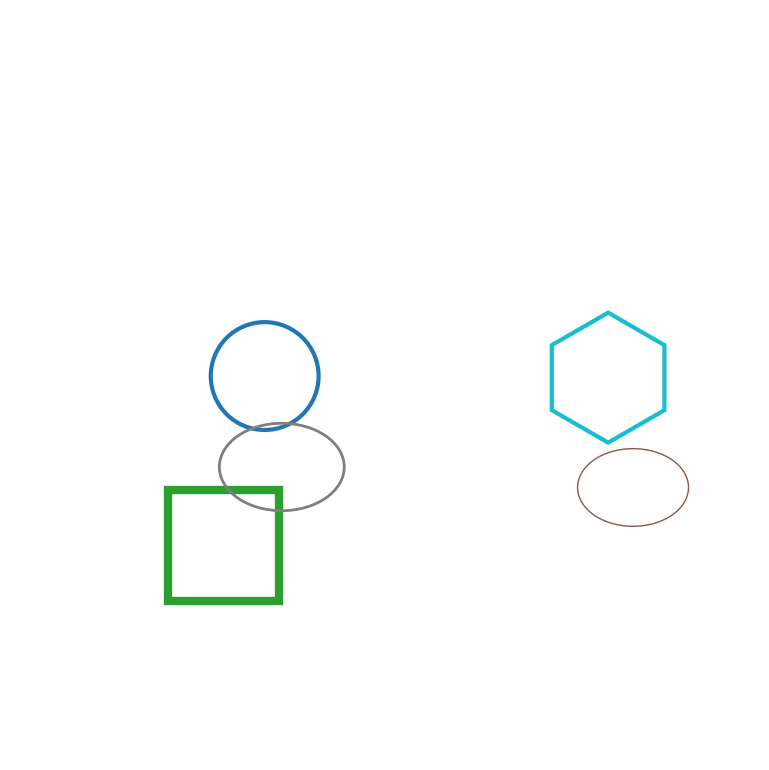[{"shape": "circle", "thickness": 1.5, "radius": 0.35, "center": [0.344, 0.512]}, {"shape": "square", "thickness": 3, "radius": 0.36, "center": [0.29, 0.292]}, {"shape": "oval", "thickness": 0.5, "radius": 0.36, "center": [0.822, 0.367]}, {"shape": "oval", "thickness": 1, "radius": 0.41, "center": [0.366, 0.394]}, {"shape": "hexagon", "thickness": 1.5, "radius": 0.42, "center": [0.79, 0.51]}]